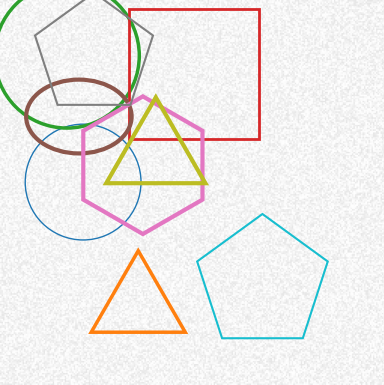[{"shape": "circle", "thickness": 1, "radius": 0.75, "center": [0.216, 0.527]}, {"shape": "triangle", "thickness": 2.5, "radius": 0.71, "center": [0.359, 0.208]}, {"shape": "circle", "thickness": 2.5, "radius": 0.94, "center": [0.174, 0.855]}, {"shape": "square", "thickness": 2, "radius": 0.85, "center": [0.504, 0.808]}, {"shape": "oval", "thickness": 3, "radius": 0.68, "center": [0.205, 0.697]}, {"shape": "hexagon", "thickness": 3, "radius": 0.89, "center": [0.371, 0.571]}, {"shape": "pentagon", "thickness": 1.5, "radius": 0.81, "center": [0.244, 0.858]}, {"shape": "triangle", "thickness": 3, "radius": 0.74, "center": [0.405, 0.598]}, {"shape": "pentagon", "thickness": 1.5, "radius": 0.89, "center": [0.682, 0.266]}]